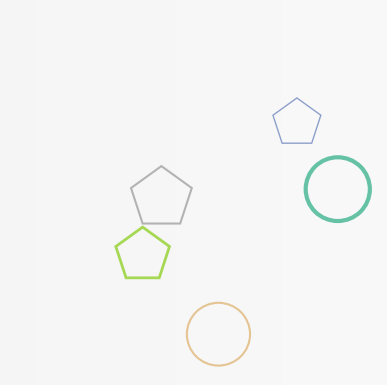[{"shape": "circle", "thickness": 3, "radius": 0.41, "center": [0.872, 0.509]}, {"shape": "pentagon", "thickness": 1, "radius": 0.32, "center": [0.766, 0.681]}, {"shape": "pentagon", "thickness": 2, "radius": 0.36, "center": [0.368, 0.337]}, {"shape": "circle", "thickness": 1.5, "radius": 0.41, "center": [0.564, 0.132]}, {"shape": "pentagon", "thickness": 1.5, "radius": 0.41, "center": [0.417, 0.486]}]